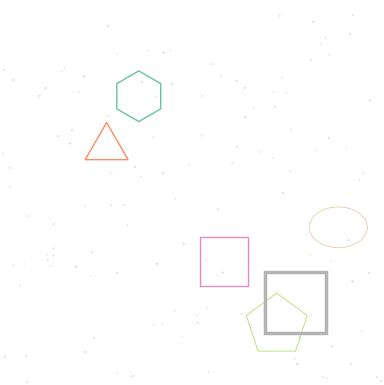[{"shape": "hexagon", "thickness": 1, "radius": 0.33, "center": [0.36, 0.75]}, {"shape": "triangle", "thickness": 1, "radius": 0.32, "center": [0.277, 0.617]}, {"shape": "square", "thickness": 1, "radius": 0.32, "center": [0.582, 0.322]}, {"shape": "pentagon", "thickness": 0.5, "radius": 0.42, "center": [0.719, 0.155]}, {"shape": "oval", "thickness": 0.5, "radius": 0.38, "center": [0.879, 0.41]}, {"shape": "square", "thickness": 2.5, "radius": 0.4, "center": [0.767, 0.215]}]